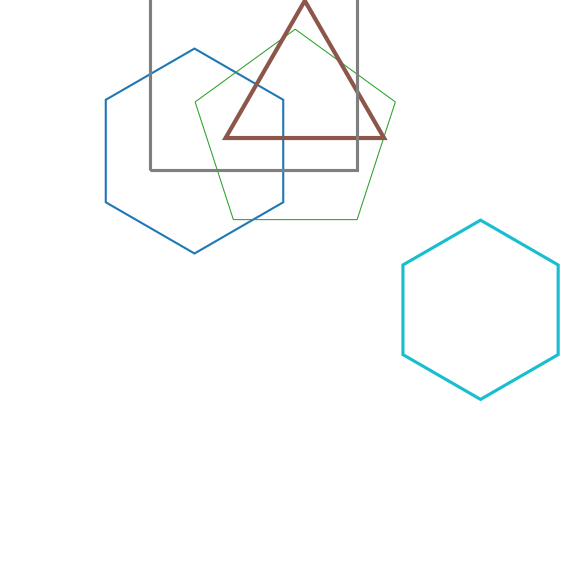[{"shape": "hexagon", "thickness": 1, "radius": 0.89, "center": [0.337, 0.738]}, {"shape": "pentagon", "thickness": 0.5, "radius": 0.91, "center": [0.511, 0.766]}, {"shape": "triangle", "thickness": 2, "radius": 0.79, "center": [0.528, 0.839]}, {"shape": "square", "thickness": 1.5, "radius": 0.89, "center": [0.439, 0.884]}, {"shape": "hexagon", "thickness": 1.5, "radius": 0.78, "center": [0.832, 0.463]}]